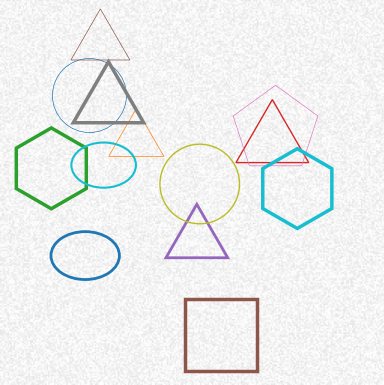[{"shape": "circle", "thickness": 0.5, "radius": 0.48, "center": [0.232, 0.752]}, {"shape": "oval", "thickness": 2, "radius": 0.44, "center": [0.221, 0.336]}, {"shape": "triangle", "thickness": 0.5, "radius": 0.41, "center": [0.354, 0.635]}, {"shape": "hexagon", "thickness": 2.5, "radius": 0.52, "center": [0.133, 0.563]}, {"shape": "triangle", "thickness": 1, "radius": 0.55, "center": [0.707, 0.632]}, {"shape": "triangle", "thickness": 2, "radius": 0.46, "center": [0.511, 0.377]}, {"shape": "triangle", "thickness": 0.5, "radius": 0.44, "center": [0.261, 0.888]}, {"shape": "square", "thickness": 2.5, "radius": 0.46, "center": [0.574, 0.13]}, {"shape": "pentagon", "thickness": 0.5, "radius": 0.58, "center": [0.716, 0.663]}, {"shape": "triangle", "thickness": 2.5, "radius": 0.53, "center": [0.282, 0.734]}, {"shape": "circle", "thickness": 1, "radius": 0.52, "center": [0.519, 0.522]}, {"shape": "oval", "thickness": 1.5, "radius": 0.42, "center": [0.269, 0.571]}, {"shape": "hexagon", "thickness": 2.5, "radius": 0.52, "center": [0.772, 0.51]}]